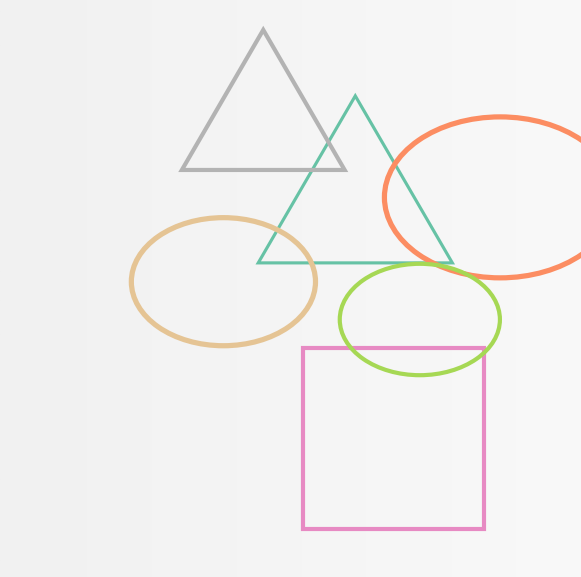[{"shape": "triangle", "thickness": 1.5, "radius": 0.96, "center": [0.611, 0.64]}, {"shape": "oval", "thickness": 2.5, "radius": 1.0, "center": [0.86, 0.657]}, {"shape": "square", "thickness": 2, "radius": 0.78, "center": [0.677, 0.24]}, {"shape": "oval", "thickness": 2, "radius": 0.69, "center": [0.722, 0.446]}, {"shape": "oval", "thickness": 2.5, "radius": 0.79, "center": [0.384, 0.511]}, {"shape": "triangle", "thickness": 2, "radius": 0.81, "center": [0.453, 0.786]}]